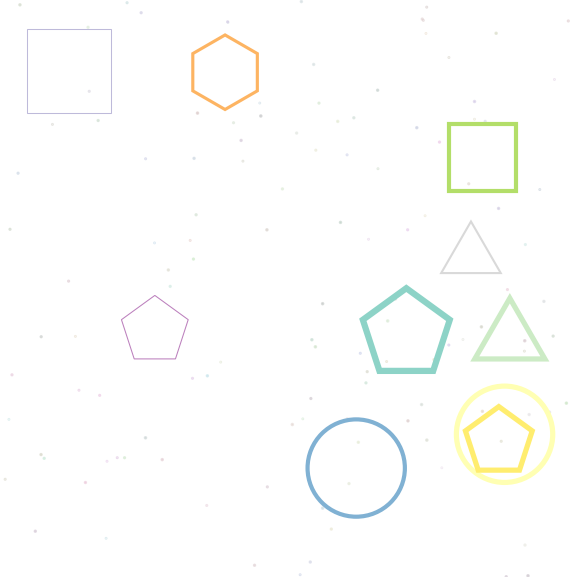[{"shape": "pentagon", "thickness": 3, "radius": 0.4, "center": [0.704, 0.421]}, {"shape": "circle", "thickness": 2.5, "radius": 0.42, "center": [0.874, 0.247]}, {"shape": "square", "thickness": 0.5, "radius": 0.36, "center": [0.12, 0.876]}, {"shape": "circle", "thickness": 2, "radius": 0.42, "center": [0.617, 0.189]}, {"shape": "hexagon", "thickness": 1.5, "radius": 0.32, "center": [0.39, 0.874]}, {"shape": "square", "thickness": 2, "radius": 0.29, "center": [0.836, 0.726]}, {"shape": "triangle", "thickness": 1, "radius": 0.3, "center": [0.816, 0.556]}, {"shape": "pentagon", "thickness": 0.5, "radius": 0.3, "center": [0.268, 0.427]}, {"shape": "triangle", "thickness": 2.5, "radius": 0.35, "center": [0.883, 0.413]}, {"shape": "pentagon", "thickness": 2.5, "radius": 0.3, "center": [0.864, 0.234]}]